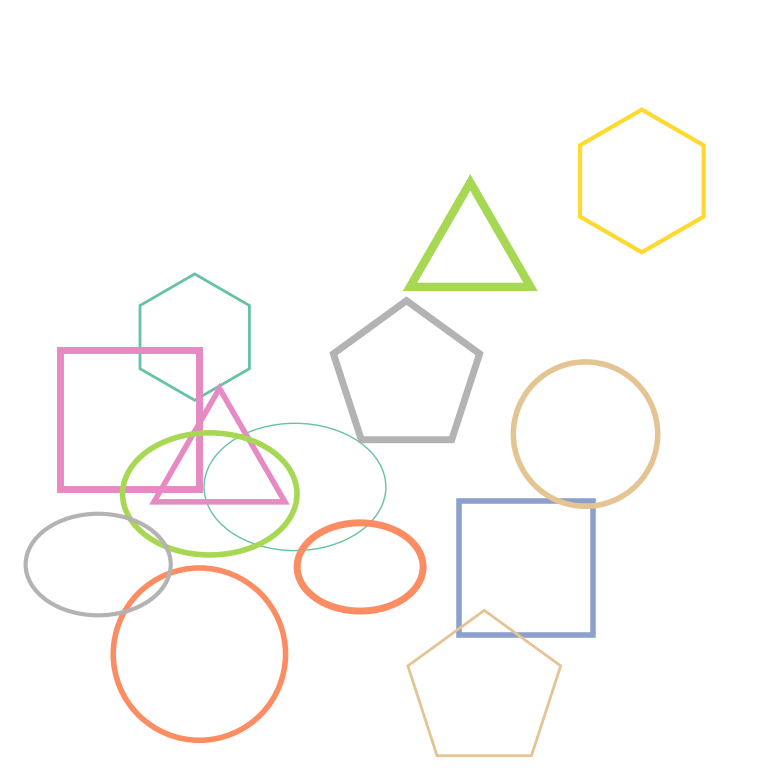[{"shape": "hexagon", "thickness": 1, "radius": 0.41, "center": [0.253, 0.562]}, {"shape": "oval", "thickness": 0.5, "radius": 0.59, "center": [0.383, 0.368]}, {"shape": "oval", "thickness": 2.5, "radius": 0.41, "center": [0.468, 0.264]}, {"shape": "circle", "thickness": 2, "radius": 0.56, "center": [0.259, 0.15]}, {"shape": "square", "thickness": 2, "radius": 0.43, "center": [0.683, 0.263]}, {"shape": "square", "thickness": 2.5, "radius": 0.45, "center": [0.168, 0.455]}, {"shape": "triangle", "thickness": 2, "radius": 0.49, "center": [0.285, 0.397]}, {"shape": "oval", "thickness": 2, "radius": 0.57, "center": [0.272, 0.359]}, {"shape": "triangle", "thickness": 3, "radius": 0.45, "center": [0.611, 0.673]}, {"shape": "hexagon", "thickness": 1.5, "radius": 0.46, "center": [0.834, 0.765]}, {"shape": "circle", "thickness": 2, "radius": 0.47, "center": [0.76, 0.436]}, {"shape": "pentagon", "thickness": 1, "radius": 0.52, "center": [0.629, 0.103]}, {"shape": "pentagon", "thickness": 2.5, "radius": 0.5, "center": [0.528, 0.51]}, {"shape": "oval", "thickness": 1.5, "radius": 0.47, "center": [0.128, 0.267]}]